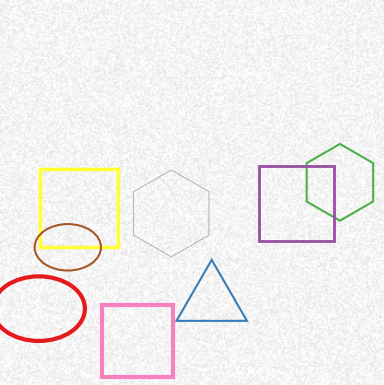[{"shape": "oval", "thickness": 3, "radius": 0.6, "center": [0.101, 0.198]}, {"shape": "triangle", "thickness": 1.5, "radius": 0.53, "center": [0.55, 0.219]}, {"shape": "hexagon", "thickness": 1.5, "radius": 0.5, "center": [0.883, 0.526]}, {"shape": "square", "thickness": 2, "radius": 0.49, "center": [0.77, 0.471]}, {"shape": "square", "thickness": 2.5, "radius": 0.51, "center": [0.205, 0.46]}, {"shape": "oval", "thickness": 1.5, "radius": 0.43, "center": [0.176, 0.358]}, {"shape": "square", "thickness": 3, "radius": 0.46, "center": [0.357, 0.114]}, {"shape": "hexagon", "thickness": 0.5, "radius": 0.56, "center": [0.445, 0.446]}]